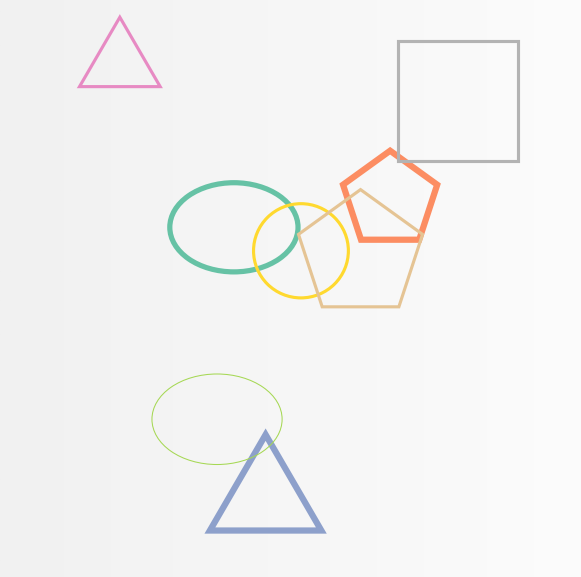[{"shape": "oval", "thickness": 2.5, "radius": 0.55, "center": [0.402, 0.606]}, {"shape": "pentagon", "thickness": 3, "radius": 0.43, "center": [0.671, 0.653]}, {"shape": "triangle", "thickness": 3, "radius": 0.55, "center": [0.457, 0.136]}, {"shape": "triangle", "thickness": 1.5, "radius": 0.4, "center": [0.206, 0.889]}, {"shape": "oval", "thickness": 0.5, "radius": 0.56, "center": [0.373, 0.273]}, {"shape": "circle", "thickness": 1.5, "radius": 0.41, "center": [0.518, 0.565]}, {"shape": "pentagon", "thickness": 1.5, "radius": 0.56, "center": [0.62, 0.559]}, {"shape": "square", "thickness": 1.5, "radius": 0.52, "center": [0.788, 0.824]}]